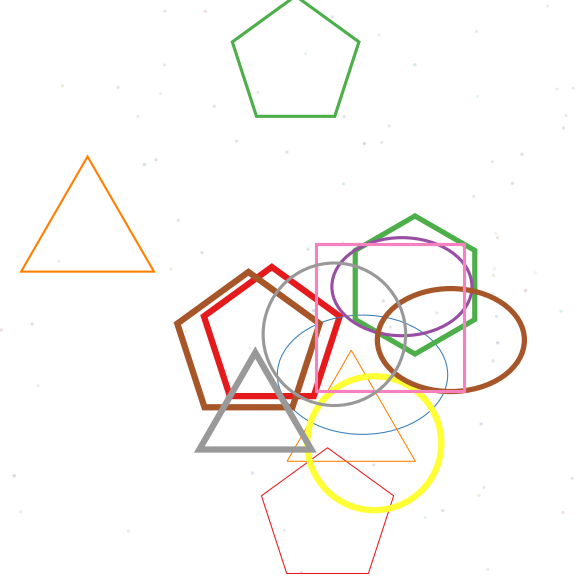[{"shape": "pentagon", "thickness": 3, "radius": 0.62, "center": [0.471, 0.413]}, {"shape": "pentagon", "thickness": 0.5, "radius": 0.6, "center": [0.567, 0.103]}, {"shape": "oval", "thickness": 0.5, "radius": 0.74, "center": [0.628, 0.35]}, {"shape": "hexagon", "thickness": 2.5, "radius": 0.6, "center": [0.719, 0.506]}, {"shape": "pentagon", "thickness": 1.5, "radius": 0.58, "center": [0.512, 0.891]}, {"shape": "oval", "thickness": 1.5, "radius": 0.61, "center": [0.696, 0.503]}, {"shape": "triangle", "thickness": 0.5, "radius": 0.64, "center": [0.608, 0.264]}, {"shape": "triangle", "thickness": 1, "radius": 0.66, "center": [0.152, 0.595]}, {"shape": "circle", "thickness": 3, "radius": 0.58, "center": [0.648, 0.232]}, {"shape": "oval", "thickness": 2.5, "radius": 0.64, "center": [0.781, 0.41]}, {"shape": "pentagon", "thickness": 3, "radius": 0.65, "center": [0.43, 0.399]}, {"shape": "square", "thickness": 1.5, "radius": 0.64, "center": [0.675, 0.449]}, {"shape": "triangle", "thickness": 3, "radius": 0.56, "center": [0.442, 0.277]}, {"shape": "circle", "thickness": 1.5, "radius": 0.62, "center": [0.579, 0.42]}]